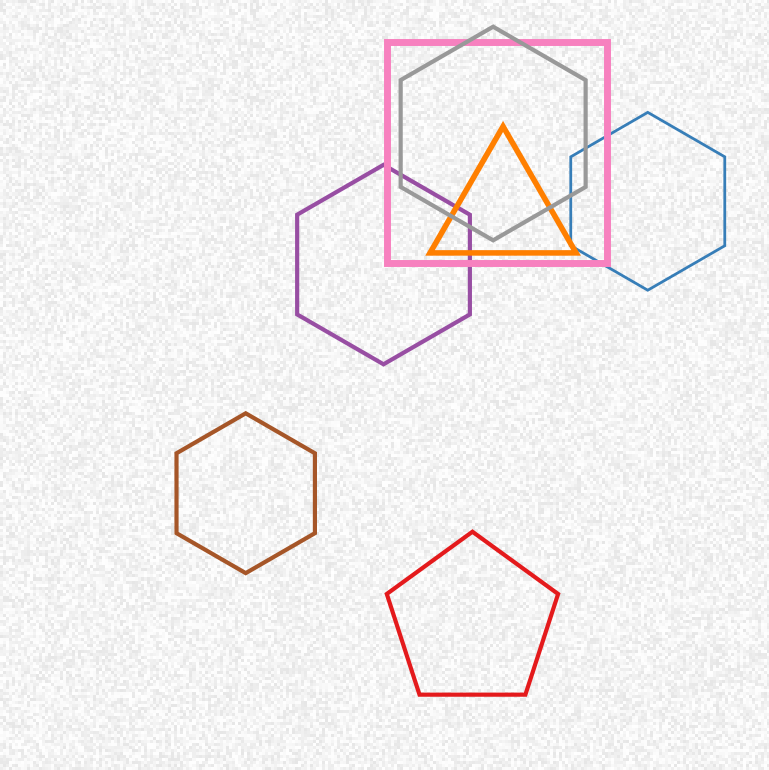[{"shape": "pentagon", "thickness": 1.5, "radius": 0.58, "center": [0.614, 0.192]}, {"shape": "hexagon", "thickness": 1, "radius": 0.58, "center": [0.841, 0.739]}, {"shape": "hexagon", "thickness": 1.5, "radius": 0.65, "center": [0.498, 0.656]}, {"shape": "triangle", "thickness": 2, "radius": 0.55, "center": [0.653, 0.726]}, {"shape": "hexagon", "thickness": 1.5, "radius": 0.52, "center": [0.319, 0.359]}, {"shape": "square", "thickness": 2.5, "radius": 0.72, "center": [0.645, 0.802]}, {"shape": "hexagon", "thickness": 1.5, "radius": 0.69, "center": [0.64, 0.827]}]